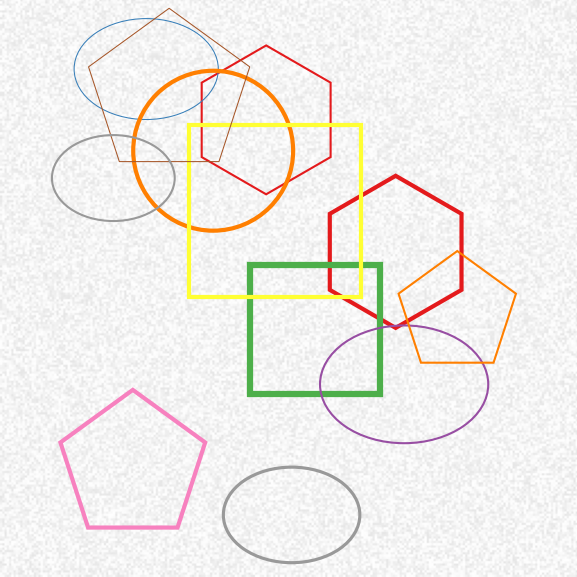[{"shape": "hexagon", "thickness": 1, "radius": 0.64, "center": [0.461, 0.792]}, {"shape": "hexagon", "thickness": 2, "radius": 0.66, "center": [0.685, 0.563]}, {"shape": "oval", "thickness": 0.5, "radius": 0.62, "center": [0.253, 0.88]}, {"shape": "square", "thickness": 3, "radius": 0.56, "center": [0.546, 0.428]}, {"shape": "oval", "thickness": 1, "radius": 0.73, "center": [0.7, 0.334]}, {"shape": "circle", "thickness": 2, "radius": 0.69, "center": [0.369, 0.738]}, {"shape": "pentagon", "thickness": 1, "radius": 0.53, "center": [0.792, 0.458]}, {"shape": "square", "thickness": 2, "radius": 0.74, "center": [0.476, 0.634]}, {"shape": "pentagon", "thickness": 0.5, "radius": 0.73, "center": [0.293, 0.838]}, {"shape": "pentagon", "thickness": 2, "radius": 0.66, "center": [0.23, 0.192]}, {"shape": "oval", "thickness": 1.5, "radius": 0.59, "center": [0.505, 0.108]}, {"shape": "oval", "thickness": 1, "radius": 0.53, "center": [0.196, 0.691]}]